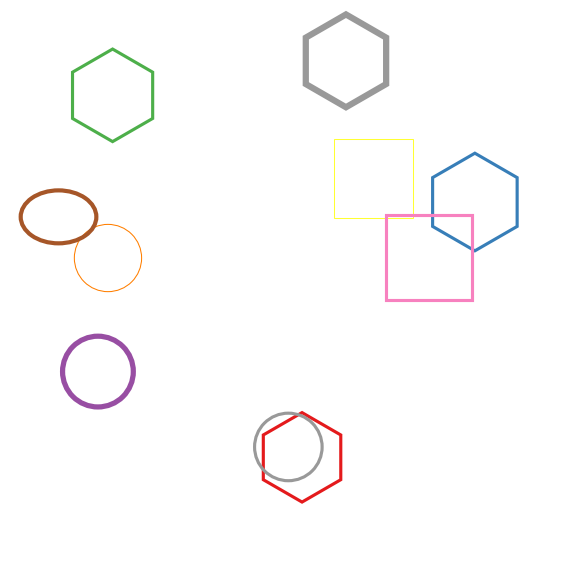[{"shape": "hexagon", "thickness": 1.5, "radius": 0.39, "center": [0.523, 0.207]}, {"shape": "hexagon", "thickness": 1.5, "radius": 0.42, "center": [0.822, 0.649]}, {"shape": "hexagon", "thickness": 1.5, "radius": 0.4, "center": [0.195, 0.834]}, {"shape": "circle", "thickness": 2.5, "radius": 0.31, "center": [0.17, 0.356]}, {"shape": "circle", "thickness": 0.5, "radius": 0.29, "center": [0.187, 0.552]}, {"shape": "square", "thickness": 0.5, "radius": 0.34, "center": [0.647, 0.691]}, {"shape": "oval", "thickness": 2, "radius": 0.33, "center": [0.101, 0.624]}, {"shape": "square", "thickness": 1.5, "radius": 0.37, "center": [0.743, 0.553]}, {"shape": "circle", "thickness": 1.5, "radius": 0.29, "center": [0.499, 0.225]}, {"shape": "hexagon", "thickness": 3, "radius": 0.4, "center": [0.599, 0.894]}]